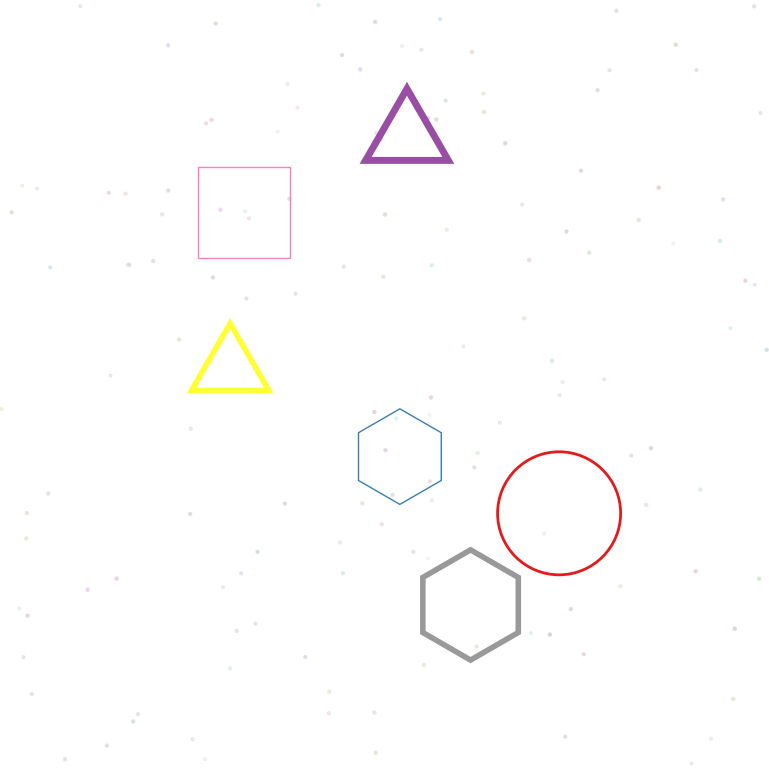[{"shape": "circle", "thickness": 1, "radius": 0.4, "center": [0.726, 0.333]}, {"shape": "hexagon", "thickness": 0.5, "radius": 0.31, "center": [0.519, 0.407]}, {"shape": "triangle", "thickness": 2.5, "radius": 0.31, "center": [0.529, 0.823]}, {"shape": "triangle", "thickness": 2, "radius": 0.29, "center": [0.299, 0.522]}, {"shape": "square", "thickness": 0.5, "radius": 0.3, "center": [0.317, 0.724]}, {"shape": "hexagon", "thickness": 2, "radius": 0.36, "center": [0.611, 0.214]}]